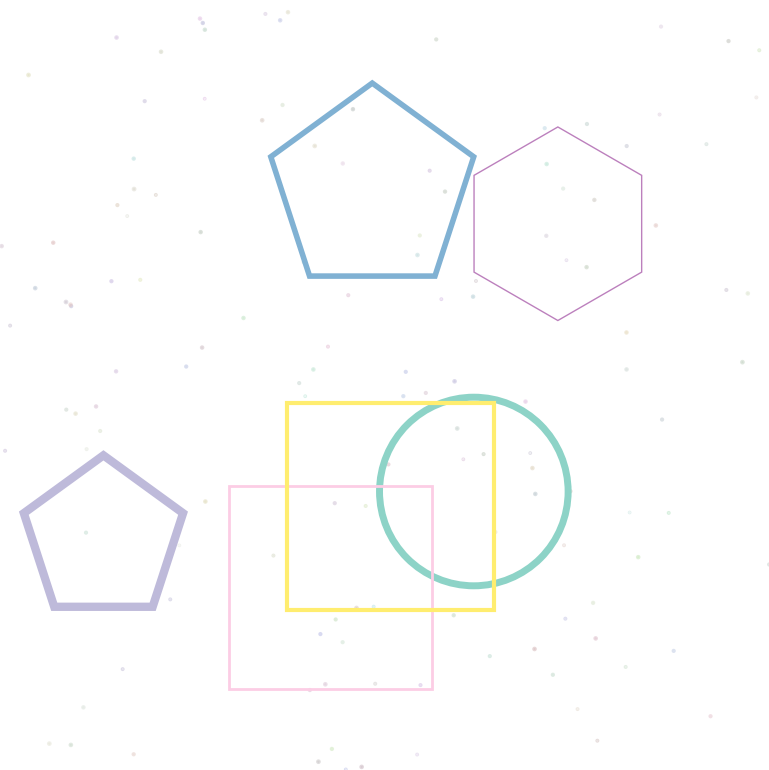[{"shape": "circle", "thickness": 2.5, "radius": 0.61, "center": [0.615, 0.362]}, {"shape": "pentagon", "thickness": 3, "radius": 0.54, "center": [0.134, 0.3]}, {"shape": "pentagon", "thickness": 2, "radius": 0.69, "center": [0.483, 0.754]}, {"shape": "square", "thickness": 1, "radius": 0.66, "center": [0.429, 0.238]}, {"shape": "hexagon", "thickness": 0.5, "radius": 0.63, "center": [0.724, 0.709]}, {"shape": "square", "thickness": 1.5, "radius": 0.67, "center": [0.507, 0.342]}]